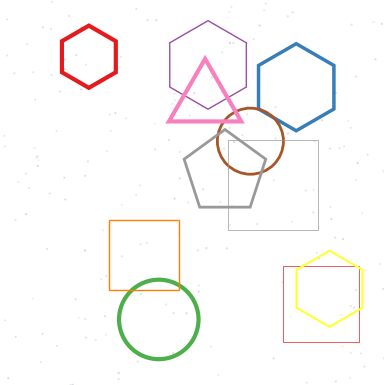[{"shape": "square", "thickness": 0.5, "radius": 0.49, "center": [0.833, 0.209]}, {"shape": "hexagon", "thickness": 3, "radius": 0.4, "center": [0.231, 0.853]}, {"shape": "hexagon", "thickness": 2.5, "radius": 0.57, "center": [0.769, 0.773]}, {"shape": "circle", "thickness": 3, "radius": 0.52, "center": [0.412, 0.17]}, {"shape": "hexagon", "thickness": 1, "radius": 0.57, "center": [0.54, 0.831]}, {"shape": "square", "thickness": 1, "radius": 0.45, "center": [0.374, 0.338]}, {"shape": "hexagon", "thickness": 1.5, "radius": 0.49, "center": [0.856, 0.25]}, {"shape": "circle", "thickness": 2, "radius": 0.43, "center": [0.65, 0.633]}, {"shape": "triangle", "thickness": 3, "radius": 0.54, "center": [0.533, 0.739]}, {"shape": "pentagon", "thickness": 2, "radius": 0.56, "center": [0.584, 0.552]}, {"shape": "square", "thickness": 0.5, "radius": 0.59, "center": [0.709, 0.518]}]